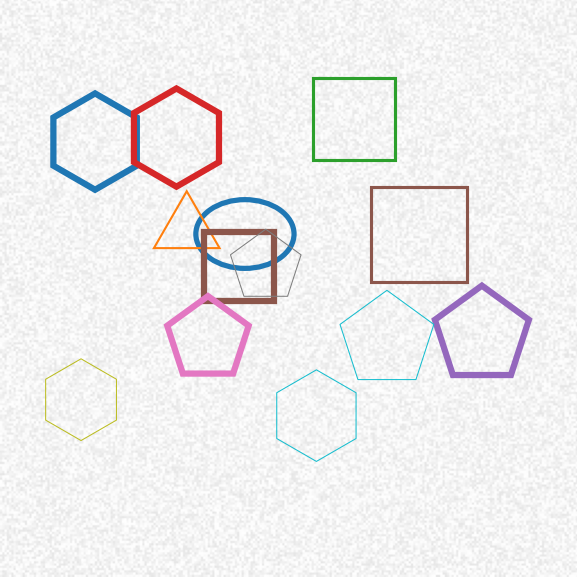[{"shape": "hexagon", "thickness": 3, "radius": 0.42, "center": [0.165, 0.754]}, {"shape": "oval", "thickness": 2.5, "radius": 0.43, "center": [0.424, 0.594]}, {"shape": "triangle", "thickness": 1, "radius": 0.33, "center": [0.323, 0.602]}, {"shape": "square", "thickness": 1.5, "radius": 0.35, "center": [0.613, 0.793]}, {"shape": "hexagon", "thickness": 3, "radius": 0.43, "center": [0.306, 0.761]}, {"shape": "pentagon", "thickness": 3, "radius": 0.43, "center": [0.834, 0.419]}, {"shape": "square", "thickness": 3, "radius": 0.3, "center": [0.414, 0.538]}, {"shape": "square", "thickness": 1.5, "radius": 0.41, "center": [0.726, 0.592]}, {"shape": "pentagon", "thickness": 3, "radius": 0.37, "center": [0.36, 0.412]}, {"shape": "pentagon", "thickness": 0.5, "radius": 0.32, "center": [0.46, 0.538]}, {"shape": "hexagon", "thickness": 0.5, "radius": 0.35, "center": [0.14, 0.307]}, {"shape": "hexagon", "thickness": 0.5, "radius": 0.4, "center": [0.548, 0.279]}, {"shape": "pentagon", "thickness": 0.5, "radius": 0.43, "center": [0.67, 0.411]}]